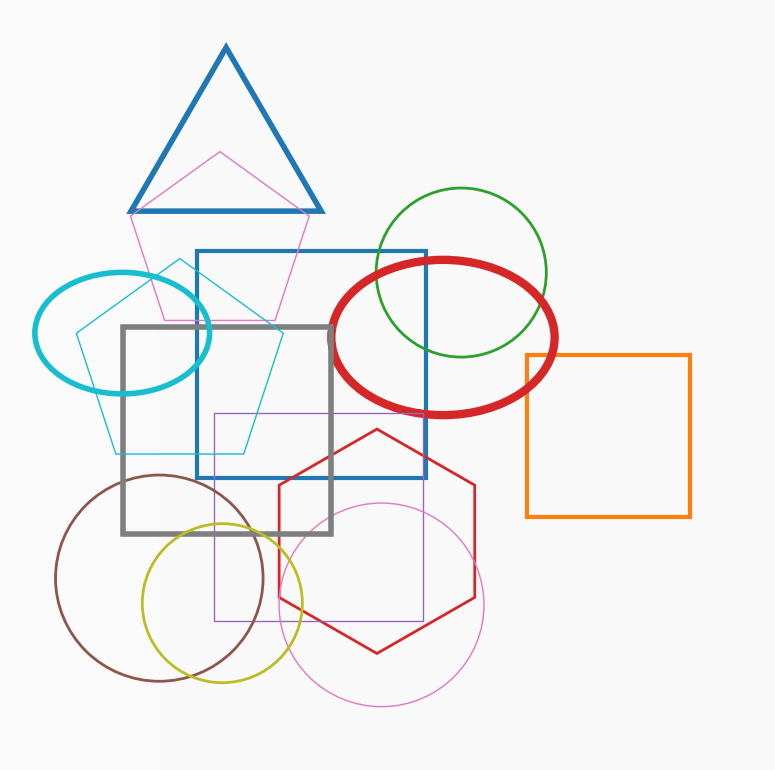[{"shape": "triangle", "thickness": 2, "radius": 0.71, "center": [0.292, 0.797]}, {"shape": "square", "thickness": 1.5, "radius": 0.74, "center": [0.402, 0.527]}, {"shape": "square", "thickness": 1.5, "radius": 0.53, "center": [0.785, 0.433]}, {"shape": "circle", "thickness": 1, "radius": 0.55, "center": [0.595, 0.646]}, {"shape": "oval", "thickness": 3, "radius": 0.72, "center": [0.572, 0.562]}, {"shape": "hexagon", "thickness": 1, "radius": 0.73, "center": [0.486, 0.297]}, {"shape": "square", "thickness": 0.5, "radius": 0.67, "center": [0.411, 0.329]}, {"shape": "circle", "thickness": 1, "radius": 0.67, "center": [0.206, 0.249]}, {"shape": "pentagon", "thickness": 0.5, "radius": 0.61, "center": [0.284, 0.682]}, {"shape": "circle", "thickness": 0.5, "radius": 0.66, "center": [0.492, 0.214]}, {"shape": "square", "thickness": 2, "radius": 0.67, "center": [0.293, 0.441]}, {"shape": "circle", "thickness": 1, "radius": 0.52, "center": [0.287, 0.217]}, {"shape": "pentagon", "thickness": 0.5, "radius": 0.7, "center": [0.232, 0.524]}, {"shape": "oval", "thickness": 2, "radius": 0.56, "center": [0.158, 0.567]}]